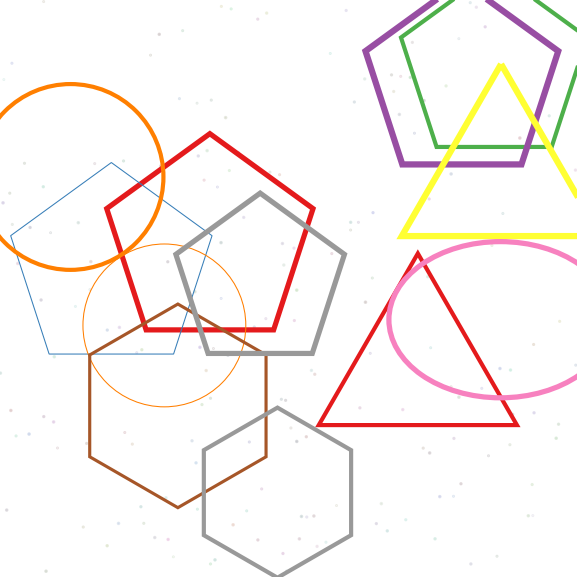[{"shape": "triangle", "thickness": 2, "radius": 0.99, "center": [0.724, 0.362]}, {"shape": "pentagon", "thickness": 2.5, "radius": 0.94, "center": [0.363, 0.58]}, {"shape": "pentagon", "thickness": 0.5, "radius": 0.92, "center": [0.193, 0.534]}, {"shape": "pentagon", "thickness": 2, "radius": 0.85, "center": [0.856, 0.882]}, {"shape": "pentagon", "thickness": 3, "radius": 0.88, "center": [0.8, 0.856]}, {"shape": "circle", "thickness": 2, "radius": 0.8, "center": [0.122, 0.693]}, {"shape": "circle", "thickness": 0.5, "radius": 0.7, "center": [0.285, 0.436]}, {"shape": "triangle", "thickness": 3, "radius": 0.99, "center": [0.868, 0.69]}, {"shape": "hexagon", "thickness": 1.5, "radius": 0.88, "center": [0.308, 0.296]}, {"shape": "oval", "thickness": 2.5, "radius": 0.97, "center": [0.867, 0.446]}, {"shape": "pentagon", "thickness": 2.5, "radius": 0.77, "center": [0.451, 0.511]}, {"shape": "hexagon", "thickness": 2, "radius": 0.74, "center": [0.48, 0.146]}]